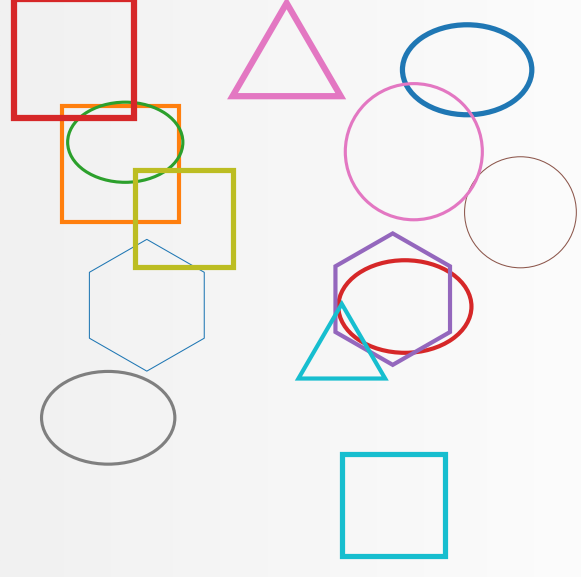[{"shape": "oval", "thickness": 2.5, "radius": 0.56, "center": [0.804, 0.878]}, {"shape": "hexagon", "thickness": 0.5, "radius": 0.57, "center": [0.253, 0.471]}, {"shape": "square", "thickness": 2, "radius": 0.5, "center": [0.207, 0.716]}, {"shape": "oval", "thickness": 1.5, "radius": 0.5, "center": [0.216, 0.753]}, {"shape": "square", "thickness": 3, "radius": 0.51, "center": [0.128, 0.898]}, {"shape": "oval", "thickness": 2, "radius": 0.57, "center": [0.697, 0.468]}, {"shape": "hexagon", "thickness": 2, "radius": 0.57, "center": [0.676, 0.481]}, {"shape": "circle", "thickness": 0.5, "radius": 0.48, "center": [0.895, 0.632]}, {"shape": "triangle", "thickness": 3, "radius": 0.54, "center": [0.493, 0.886]}, {"shape": "circle", "thickness": 1.5, "radius": 0.59, "center": [0.712, 0.736]}, {"shape": "oval", "thickness": 1.5, "radius": 0.57, "center": [0.186, 0.276]}, {"shape": "square", "thickness": 2.5, "radius": 0.42, "center": [0.317, 0.621]}, {"shape": "triangle", "thickness": 2, "radius": 0.43, "center": [0.588, 0.387]}, {"shape": "square", "thickness": 2.5, "radius": 0.44, "center": [0.677, 0.124]}]